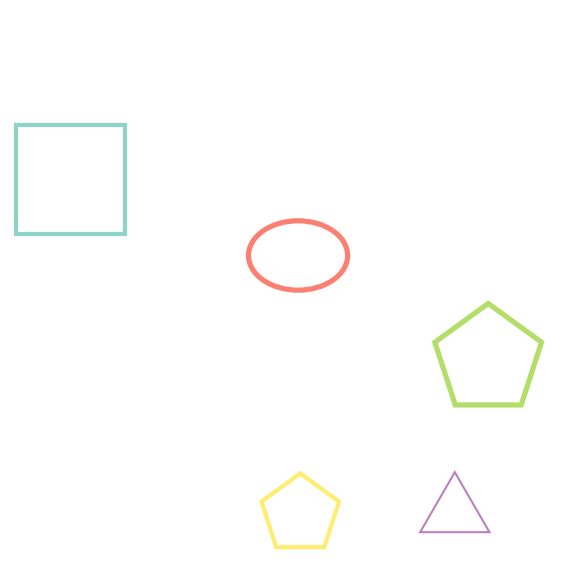[{"shape": "square", "thickness": 2, "radius": 0.47, "center": [0.122, 0.688]}, {"shape": "oval", "thickness": 2.5, "radius": 0.43, "center": [0.516, 0.557]}, {"shape": "pentagon", "thickness": 2.5, "radius": 0.49, "center": [0.845, 0.376]}, {"shape": "triangle", "thickness": 1, "radius": 0.35, "center": [0.788, 0.112]}, {"shape": "pentagon", "thickness": 2, "radius": 0.35, "center": [0.52, 0.109]}]